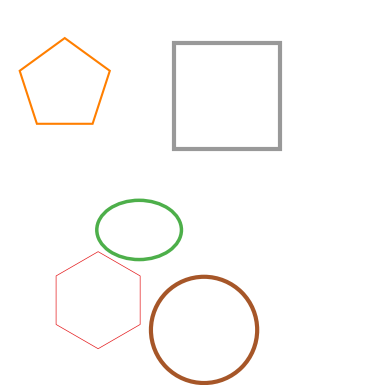[{"shape": "hexagon", "thickness": 0.5, "radius": 0.63, "center": [0.255, 0.22]}, {"shape": "oval", "thickness": 2.5, "radius": 0.55, "center": [0.361, 0.403]}, {"shape": "pentagon", "thickness": 1.5, "radius": 0.62, "center": [0.168, 0.778]}, {"shape": "circle", "thickness": 3, "radius": 0.69, "center": [0.53, 0.143]}, {"shape": "square", "thickness": 3, "radius": 0.69, "center": [0.59, 0.751]}]